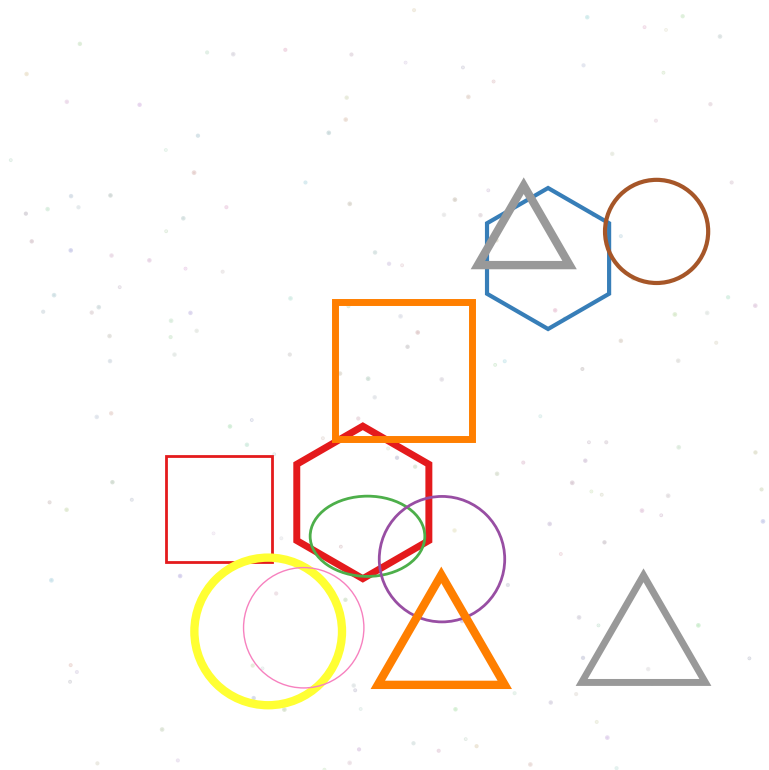[{"shape": "hexagon", "thickness": 2.5, "radius": 0.5, "center": [0.471, 0.348]}, {"shape": "square", "thickness": 1, "radius": 0.34, "center": [0.284, 0.339]}, {"shape": "hexagon", "thickness": 1.5, "radius": 0.46, "center": [0.712, 0.664]}, {"shape": "oval", "thickness": 1, "radius": 0.37, "center": [0.477, 0.304]}, {"shape": "circle", "thickness": 1, "radius": 0.41, "center": [0.574, 0.274]}, {"shape": "square", "thickness": 2.5, "radius": 0.44, "center": [0.524, 0.518]}, {"shape": "triangle", "thickness": 3, "radius": 0.48, "center": [0.573, 0.158]}, {"shape": "circle", "thickness": 3, "radius": 0.48, "center": [0.348, 0.18]}, {"shape": "circle", "thickness": 1.5, "radius": 0.33, "center": [0.853, 0.699]}, {"shape": "circle", "thickness": 0.5, "radius": 0.39, "center": [0.394, 0.185]}, {"shape": "triangle", "thickness": 2.5, "radius": 0.46, "center": [0.836, 0.16]}, {"shape": "triangle", "thickness": 3, "radius": 0.34, "center": [0.68, 0.69]}]